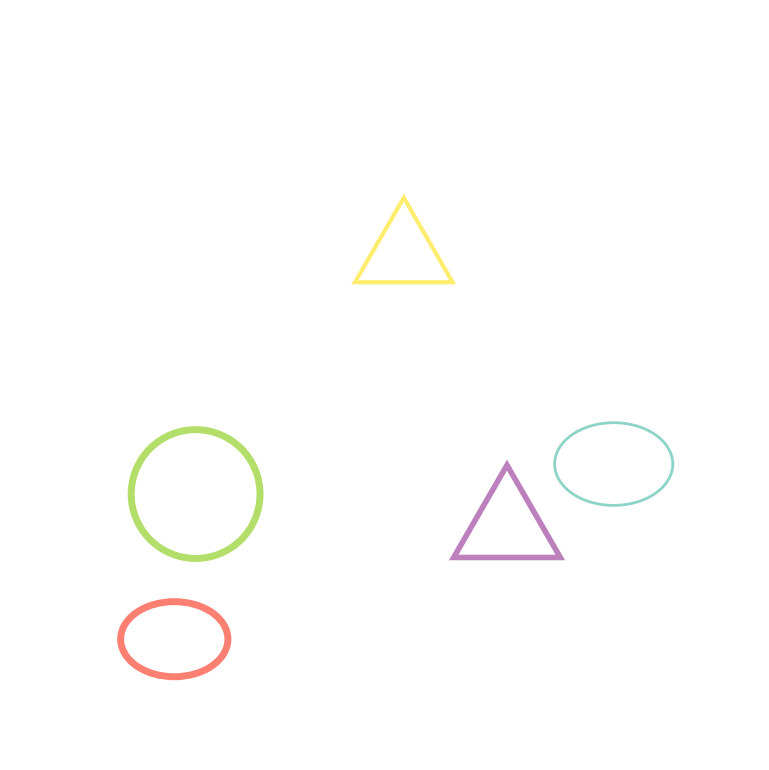[{"shape": "oval", "thickness": 1, "radius": 0.38, "center": [0.797, 0.397]}, {"shape": "oval", "thickness": 2.5, "radius": 0.35, "center": [0.226, 0.17]}, {"shape": "circle", "thickness": 2.5, "radius": 0.42, "center": [0.254, 0.358]}, {"shape": "triangle", "thickness": 2, "radius": 0.4, "center": [0.658, 0.316]}, {"shape": "triangle", "thickness": 1.5, "radius": 0.37, "center": [0.524, 0.67]}]